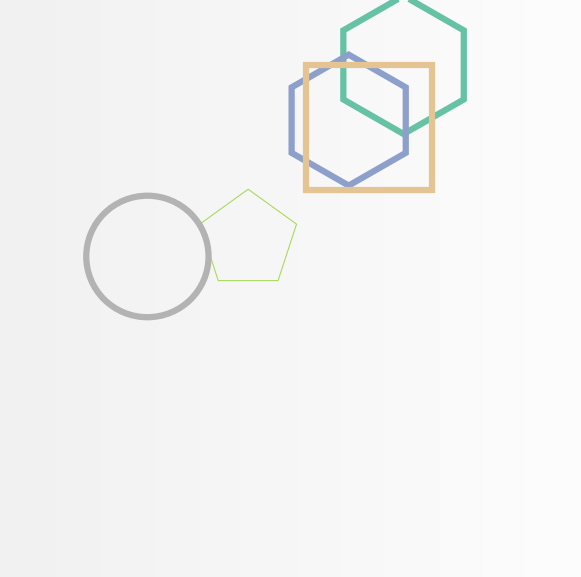[{"shape": "hexagon", "thickness": 3, "radius": 0.6, "center": [0.694, 0.887]}, {"shape": "hexagon", "thickness": 3, "radius": 0.57, "center": [0.6, 0.791]}, {"shape": "pentagon", "thickness": 0.5, "radius": 0.44, "center": [0.427, 0.584]}, {"shape": "square", "thickness": 3, "radius": 0.54, "center": [0.635, 0.778]}, {"shape": "circle", "thickness": 3, "radius": 0.53, "center": [0.254, 0.555]}]